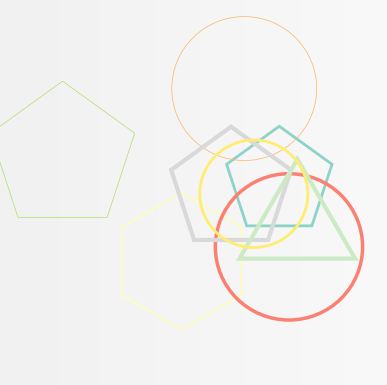[{"shape": "pentagon", "thickness": 2, "radius": 0.72, "center": [0.721, 0.529]}, {"shape": "hexagon", "thickness": 1, "radius": 0.89, "center": [0.468, 0.322]}, {"shape": "circle", "thickness": 2.5, "radius": 0.95, "center": [0.746, 0.359]}, {"shape": "circle", "thickness": 0.5, "radius": 0.93, "center": [0.63, 0.77]}, {"shape": "pentagon", "thickness": 0.5, "radius": 0.98, "center": [0.161, 0.594]}, {"shape": "pentagon", "thickness": 3, "radius": 0.81, "center": [0.596, 0.508]}, {"shape": "triangle", "thickness": 3, "radius": 0.86, "center": [0.767, 0.414]}, {"shape": "circle", "thickness": 2, "radius": 0.7, "center": [0.655, 0.497]}]